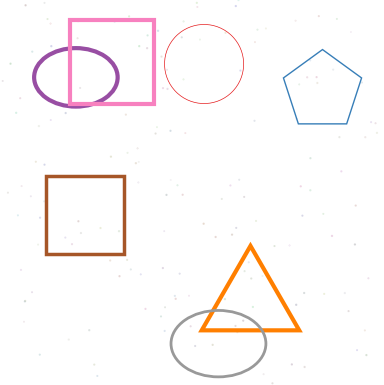[{"shape": "circle", "thickness": 0.5, "radius": 0.51, "center": [0.53, 0.834]}, {"shape": "pentagon", "thickness": 1, "radius": 0.53, "center": [0.838, 0.765]}, {"shape": "oval", "thickness": 3, "radius": 0.54, "center": [0.197, 0.799]}, {"shape": "triangle", "thickness": 3, "radius": 0.73, "center": [0.651, 0.215]}, {"shape": "square", "thickness": 2.5, "radius": 0.51, "center": [0.221, 0.441]}, {"shape": "square", "thickness": 3, "radius": 0.55, "center": [0.291, 0.839]}, {"shape": "oval", "thickness": 2, "radius": 0.62, "center": [0.567, 0.107]}]